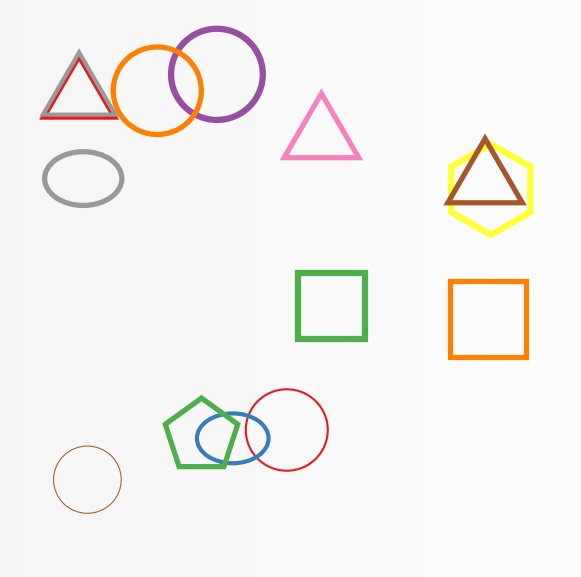[{"shape": "triangle", "thickness": 2.5, "radius": 0.35, "center": [0.136, 0.832]}, {"shape": "circle", "thickness": 1, "radius": 0.35, "center": [0.493, 0.255]}, {"shape": "oval", "thickness": 2, "radius": 0.31, "center": [0.4, 0.24]}, {"shape": "square", "thickness": 3, "radius": 0.29, "center": [0.57, 0.469]}, {"shape": "pentagon", "thickness": 2.5, "radius": 0.33, "center": [0.347, 0.244]}, {"shape": "circle", "thickness": 3, "radius": 0.39, "center": [0.373, 0.87]}, {"shape": "square", "thickness": 2.5, "radius": 0.33, "center": [0.84, 0.447]}, {"shape": "circle", "thickness": 2.5, "radius": 0.38, "center": [0.271, 0.842]}, {"shape": "hexagon", "thickness": 3, "radius": 0.39, "center": [0.844, 0.671]}, {"shape": "triangle", "thickness": 2.5, "radius": 0.37, "center": [0.834, 0.685]}, {"shape": "circle", "thickness": 0.5, "radius": 0.29, "center": [0.15, 0.169]}, {"shape": "triangle", "thickness": 2.5, "radius": 0.37, "center": [0.553, 0.763]}, {"shape": "triangle", "thickness": 2, "radius": 0.36, "center": [0.136, 0.837]}, {"shape": "oval", "thickness": 2.5, "radius": 0.33, "center": [0.143, 0.69]}]